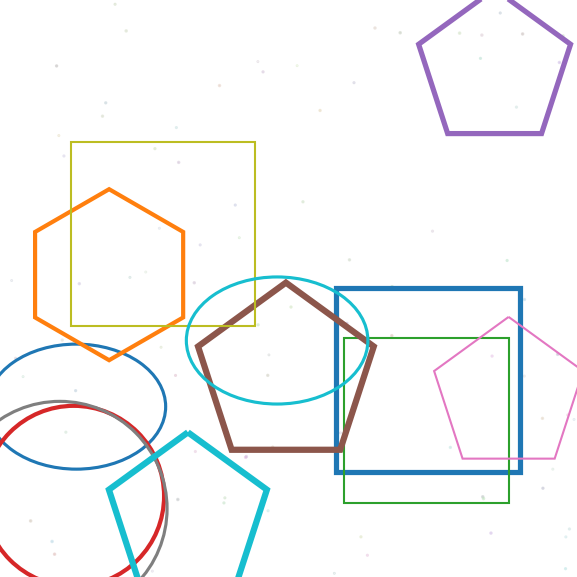[{"shape": "square", "thickness": 2.5, "radius": 0.79, "center": [0.742, 0.341]}, {"shape": "oval", "thickness": 1.5, "radius": 0.77, "center": [0.132, 0.295]}, {"shape": "hexagon", "thickness": 2, "radius": 0.74, "center": [0.189, 0.523]}, {"shape": "square", "thickness": 1, "radius": 0.72, "center": [0.739, 0.271]}, {"shape": "circle", "thickness": 2, "radius": 0.78, "center": [0.128, 0.14]}, {"shape": "pentagon", "thickness": 2.5, "radius": 0.69, "center": [0.856, 0.88]}, {"shape": "pentagon", "thickness": 3, "radius": 0.8, "center": [0.495, 0.35]}, {"shape": "pentagon", "thickness": 1, "radius": 0.68, "center": [0.881, 0.315]}, {"shape": "circle", "thickness": 1.5, "radius": 0.93, "center": [0.104, 0.118]}, {"shape": "square", "thickness": 1, "radius": 0.8, "center": [0.282, 0.594]}, {"shape": "oval", "thickness": 1.5, "radius": 0.79, "center": [0.48, 0.41]}, {"shape": "pentagon", "thickness": 3, "radius": 0.72, "center": [0.325, 0.107]}]